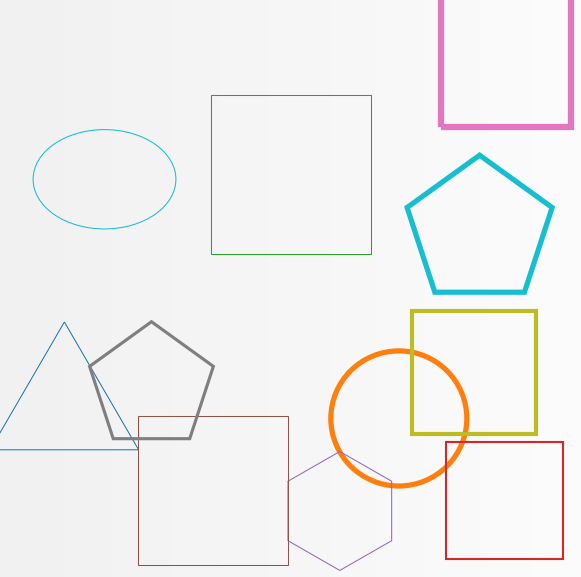[{"shape": "triangle", "thickness": 0.5, "radius": 0.74, "center": [0.111, 0.294]}, {"shape": "circle", "thickness": 2.5, "radius": 0.58, "center": [0.686, 0.275]}, {"shape": "square", "thickness": 0.5, "radius": 0.69, "center": [0.501, 0.698]}, {"shape": "square", "thickness": 1, "radius": 0.5, "center": [0.868, 0.132]}, {"shape": "hexagon", "thickness": 0.5, "radius": 0.51, "center": [0.585, 0.114]}, {"shape": "square", "thickness": 0.5, "radius": 0.65, "center": [0.366, 0.15]}, {"shape": "square", "thickness": 3, "radius": 0.56, "center": [0.87, 0.892]}, {"shape": "pentagon", "thickness": 1.5, "radius": 0.56, "center": [0.261, 0.33]}, {"shape": "square", "thickness": 2, "radius": 0.53, "center": [0.816, 0.354]}, {"shape": "pentagon", "thickness": 2.5, "radius": 0.66, "center": [0.825, 0.599]}, {"shape": "oval", "thickness": 0.5, "radius": 0.61, "center": [0.18, 0.689]}]